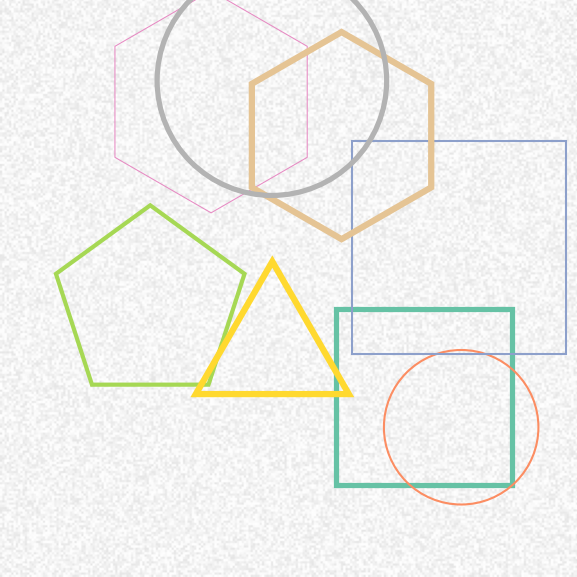[{"shape": "square", "thickness": 2.5, "radius": 0.76, "center": [0.734, 0.312]}, {"shape": "circle", "thickness": 1, "radius": 0.67, "center": [0.799, 0.259]}, {"shape": "square", "thickness": 1, "radius": 0.92, "center": [0.795, 0.571]}, {"shape": "hexagon", "thickness": 0.5, "radius": 0.96, "center": [0.366, 0.823]}, {"shape": "pentagon", "thickness": 2, "radius": 0.86, "center": [0.26, 0.472]}, {"shape": "triangle", "thickness": 3, "radius": 0.76, "center": [0.472, 0.393]}, {"shape": "hexagon", "thickness": 3, "radius": 0.9, "center": [0.591, 0.764]}, {"shape": "circle", "thickness": 2.5, "radius": 0.99, "center": [0.471, 0.859]}]